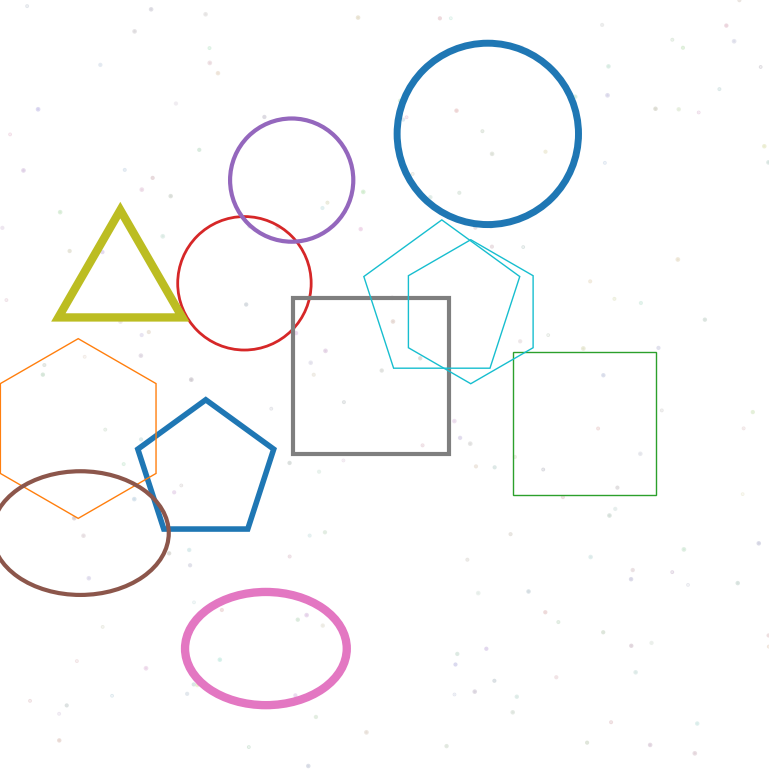[{"shape": "pentagon", "thickness": 2, "radius": 0.46, "center": [0.267, 0.388]}, {"shape": "circle", "thickness": 2.5, "radius": 0.59, "center": [0.634, 0.826]}, {"shape": "hexagon", "thickness": 0.5, "radius": 0.58, "center": [0.102, 0.443]}, {"shape": "square", "thickness": 0.5, "radius": 0.46, "center": [0.76, 0.45]}, {"shape": "circle", "thickness": 1, "radius": 0.43, "center": [0.317, 0.632]}, {"shape": "circle", "thickness": 1.5, "radius": 0.4, "center": [0.379, 0.766]}, {"shape": "oval", "thickness": 1.5, "radius": 0.57, "center": [0.104, 0.308]}, {"shape": "oval", "thickness": 3, "radius": 0.53, "center": [0.345, 0.158]}, {"shape": "square", "thickness": 1.5, "radius": 0.51, "center": [0.482, 0.512]}, {"shape": "triangle", "thickness": 3, "radius": 0.46, "center": [0.156, 0.634]}, {"shape": "hexagon", "thickness": 0.5, "radius": 0.47, "center": [0.611, 0.595]}, {"shape": "pentagon", "thickness": 0.5, "radius": 0.53, "center": [0.574, 0.608]}]